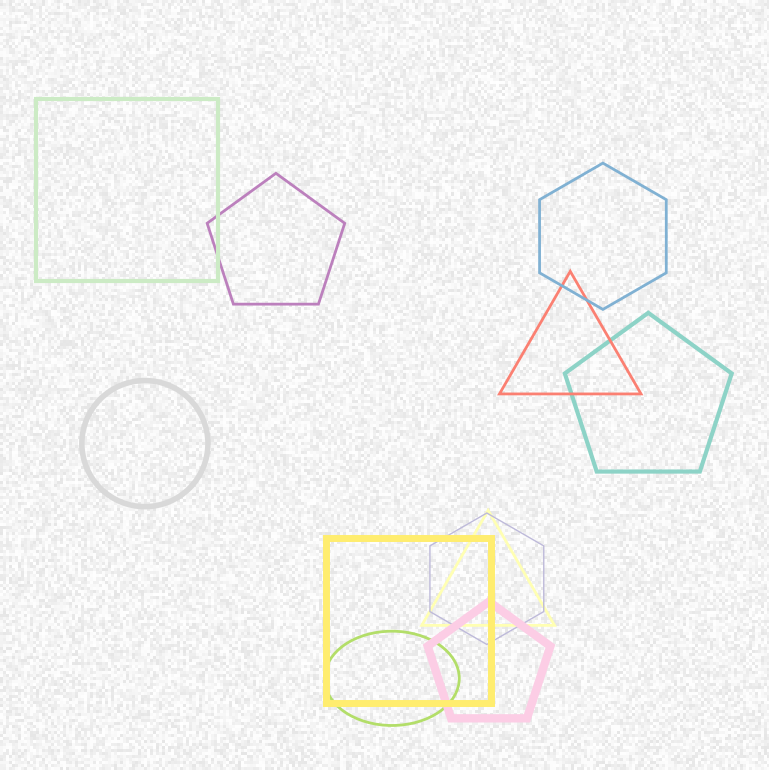[{"shape": "pentagon", "thickness": 1.5, "radius": 0.57, "center": [0.842, 0.48]}, {"shape": "triangle", "thickness": 1, "radius": 0.5, "center": [0.634, 0.238]}, {"shape": "hexagon", "thickness": 0.5, "radius": 0.43, "center": [0.632, 0.248]}, {"shape": "triangle", "thickness": 1, "radius": 0.53, "center": [0.741, 0.541]}, {"shape": "hexagon", "thickness": 1, "radius": 0.48, "center": [0.783, 0.693]}, {"shape": "oval", "thickness": 1, "radius": 0.44, "center": [0.509, 0.119]}, {"shape": "pentagon", "thickness": 3, "radius": 0.42, "center": [0.635, 0.135]}, {"shape": "circle", "thickness": 2, "radius": 0.41, "center": [0.188, 0.424]}, {"shape": "pentagon", "thickness": 1, "radius": 0.47, "center": [0.358, 0.681]}, {"shape": "square", "thickness": 1.5, "radius": 0.59, "center": [0.165, 0.753]}, {"shape": "square", "thickness": 2.5, "radius": 0.53, "center": [0.531, 0.194]}]